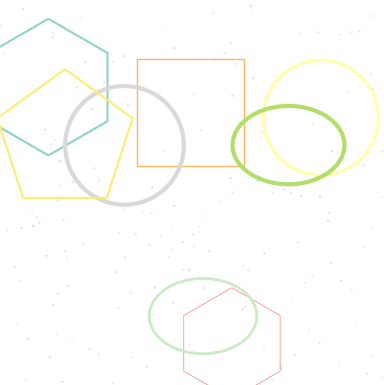[{"shape": "hexagon", "thickness": 1.5, "radius": 0.89, "center": [0.126, 0.774]}, {"shape": "circle", "thickness": 2.5, "radius": 0.75, "center": [0.833, 0.694]}, {"shape": "hexagon", "thickness": 0.5, "radius": 0.72, "center": [0.602, 0.108]}, {"shape": "square", "thickness": 1, "radius": 0.69, "center": [0.495, 0.708]}, {"shape": "oval", "thickness": 3, "radius": 0.73, "center": [0.749, 0.623]}, {"shape": "circle", "thickness": 3, "radius": 0.77, "center": [0.323, 0.622]}, {"shape": "oval", "thickness": 2, "radius": 0.7, "center": [0.527, 0.179]}, {"shape": "pentagon", "thickness": 1.5, "radius": 0.92, "center": [0.169, 0.636]}]